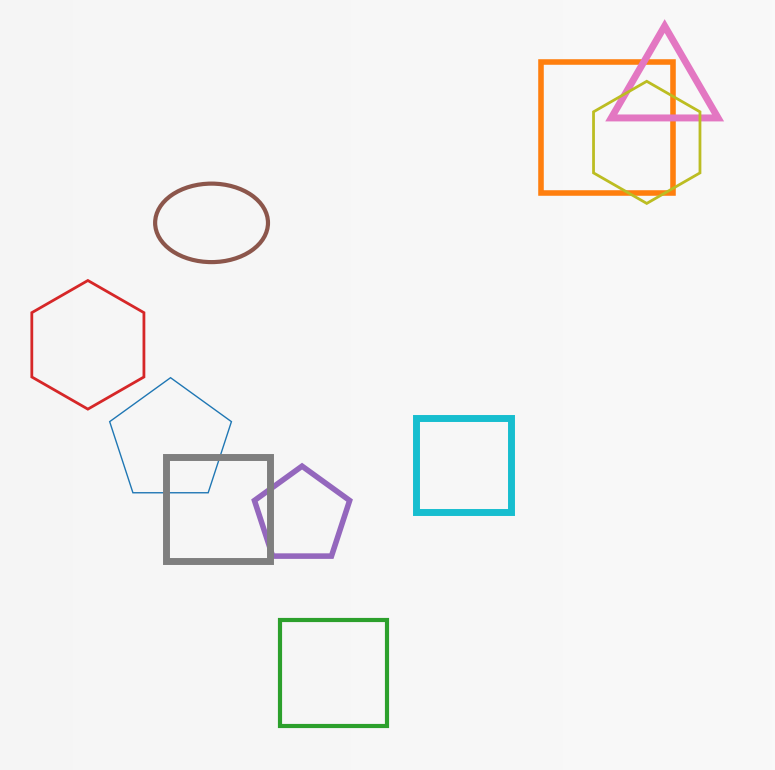[{"shape": "pentagon", "thickness": 0.5, "radius": 0.41, "center": [0.22, 0.427]}, {"shape": "square", "thickness": 2, "radius": 0.43, "center": [0.784, 0.835]}, {"shape": "square", "thickness": 1.5, "radius": 0.35, "center": [0.43, 0.126]}, {"shape": "hexagon", "thickness": 1, "radius": 0.42, "center": [0.113, 0.552]}, {"shape": "pentagon", "thickness": 2, "radius": 0.32, "center": [0.39, 0.33]}, {"shape": "oval", "thickness": 1.5, "radius": 0.36, "center": [0.273, 0.711]}, {"shape": "triangle", "thickness": 2.5, "radius": 0.4, "center": [0.858, 0.887]}, {"shape": "square", "thickness": 2.5, "radius": 0.34, "center": [0.281, 0.339]}, {"shape": "hexagon", "thickness": 1, "radius": 0.4, "center": [0.835, 0.815]}, {"shape": "square", "thickness": 2.5, "radius": 0.31, "center": [0.598, 0.396]}]